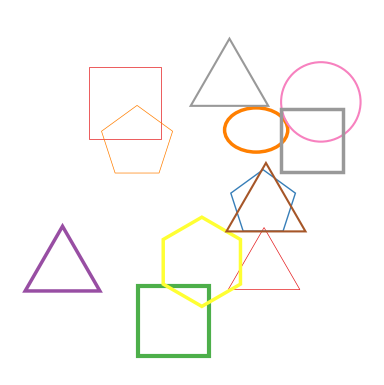[{"shape": "triangle", "thickness": 0.5, "radius": 0.54, "center": [0.686, 0.302]}, {"shape": "square", "thickness": 0.5, "radius": 0.47, "center": [0.325, 0.732]}, {"shape": "pentagon", "thickness": 1, "radius": 0.44, "center": [0.683, 0.471]}, {"shape": "square", "thickness": 3, "radius": 0.46, "center": [0.451, 0.166]}, {"shape": "triangle", "thickness": 2.5, "radius": 0.56, "center": [0.162, 0.3]}, {"shape": "pentagon", "thickness": 0.5, "radius": 0.49, "center": [0.356, 0.629]}, {"shape": "oval", "thickness": 2.5, "radius": 0.41, "center": [0.665, 0.662]}, {"shape": "hexagon", "thickness": 2.5, "radius": 0.58, "center": [0.524, 0.32]}, {"shape": "triangle", "thickness": 1.5, "radius": 0.59, "center": [0.691, 0.458]}, {"shape": "circle", "thickness": 1.5, "radius": 0.52, "center": [0.833, 0.735]}, {"shape": "triangle", "thickness": 1.5, "radius": 0.58, "center": [0.596, 0.783]}, {"shape": "square", "thickness": 2.5, "radius": 0.4, "center": [0.81, 0.635]}]